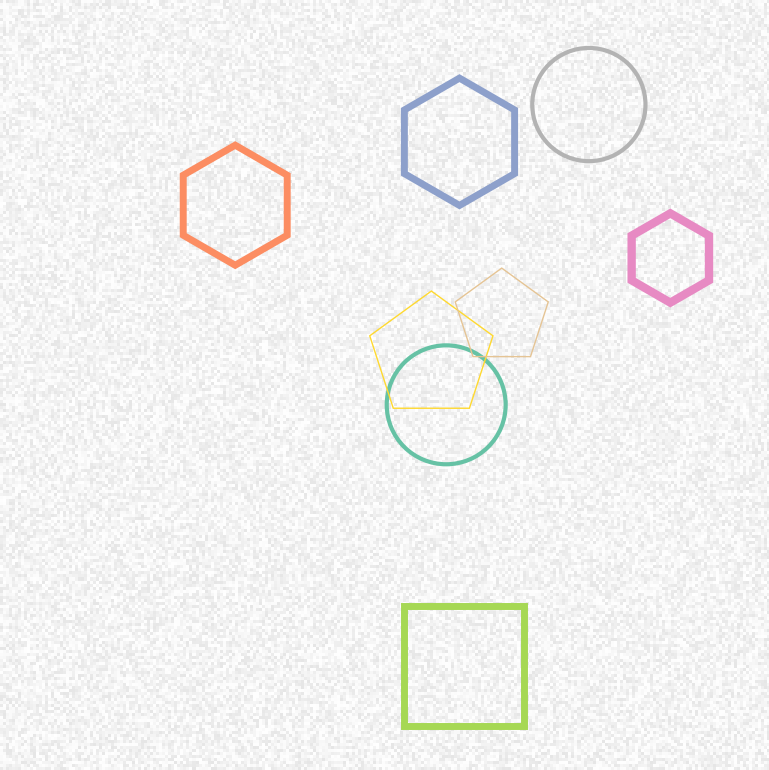[{"shape": "circle", "thickness": 1.5, "radius": 0.39, "center": [0.579, 0.474]}, {"shape": "hexagon", "thickness": 2.5, "radius": 0.39, "center": [0.305, 0.733]}, {"shape": "hexagon", "thickness": 2.5, "radius": 0.41, "center": [0.597, 0.816]}, {"shape": "hexagon", "thickness": 3, "radius": 0.29, "center": [0.871, 0.665]}, {"shape": "square", "thickness": 2.5, "radius": 0.39, "center": [0.603, 0.135]}, {"shape": "pentagon", "thickness": 0.5, "radius": 0.42, "center": [0.56, 0.538]}, {"shape": "pentagon", "thickness": 0.5, "radius": 0.32, "center": [0.652, 0.588]}, {"shape": "circle", "thickness": 1.5, "radius": 0.37, "center": [0.765, 0.864]}]